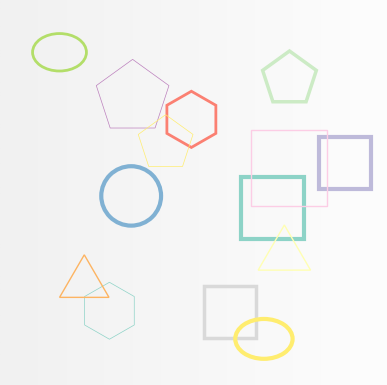[{"shape": "hexagon", "thickness": 0.5, "radius": 0.37, "center": [0.282, 0.193]}, {"shape": "square", "thickness": 3, "radius": 0.41, "center": [0.702, 0.46]}, {"shape": "triangle", "thickness": 1, "radius": 0.39, "center": [0.734, 0.337]}, {"shape": "square", "thickness": 3, "radius": 0.34, "center": [0.89, 0.576]}, {"shape": "hexagon", "thickness": 2, "radius": 0.36, "center": [0.494, 0.69]}, {"shape": "circle", "thickness": 3, "radius": 0.39, "center": [0.339, 0.491]}, {"shape": "triangle", "thickness": 1, "radius": 0.37, "center": [0.217, 0.264]}, {"shape": "oval", "thickness": 2, "radius": 0.35, "center": [0.154, 0.864]}, {"shape": "square", "thickness": 1, "radius": 0.49, "center": [0.745, 0.563]}, {"shape": "square", "thickness": 2.5, "radius": 0.34, "center": [0.594, 0.19]}, {"shape": "pentagon", "thickness": 0.5, "radius": 0.49, "center": [0.342, 0.747]}, {"shape": "pentagon", "thickness": 2.5, "radius": 0.36, "center": [0.747, 0.795]}, {"shape": "pentagon", "thickness": 0.5, "radius": 0.37, "center": [0.427, 0.628]}, {"shape": "oval", "thickness": 3, "radius": 0.37, "center": [0.681, 0.12]}]